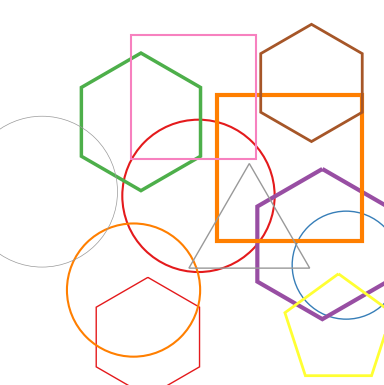[{"shape": "hexagon", "thickness": 1, "radius": 0.77, "center": [0.384, 0.125]}, {"shape": "circle", "thickness": 1.5, "radius": 0.99, "center": [0.516, 0.491]}, {"shape": "circle", "thickness": 1, "radius": 0.7, "center": [0.899, 0.311]}, {"shape": "hexagon", "thickness": 2.5, "radius": 0.89, "center": [0.366, 0.684]}, {"shape": "hexagon", "thickness": 3, "radius": 0.98, "center": [0.837, 0.366]}, {"shape": "circle", "thickness": 1.5, "radius": 0.86, "center": [0.347, 0.247]}, {"shape": "square", "thickness": 3, "radius": 0.95, "center": [0.752, 0.563]}, {"shape": "pentagon", "thickness": 2, "radius": 0.73, "center": [0.879, 0.143]}, {"shape": "hexagon", "thickness": 2, "radius": 0.76, "center": [0.809, 0.785]}, {"shape": "square", "thickness": 1.5, "radius": 0.81, "center": [0.503, 0.748]}, {"shape": "circle", "thickness": 0.5, "radius": 0.98, "center": [0.109, 0.502]}, {"shape": "triangle", "thickness": 1, "radius": 0.91, "center": [0.648, 0.394]}]